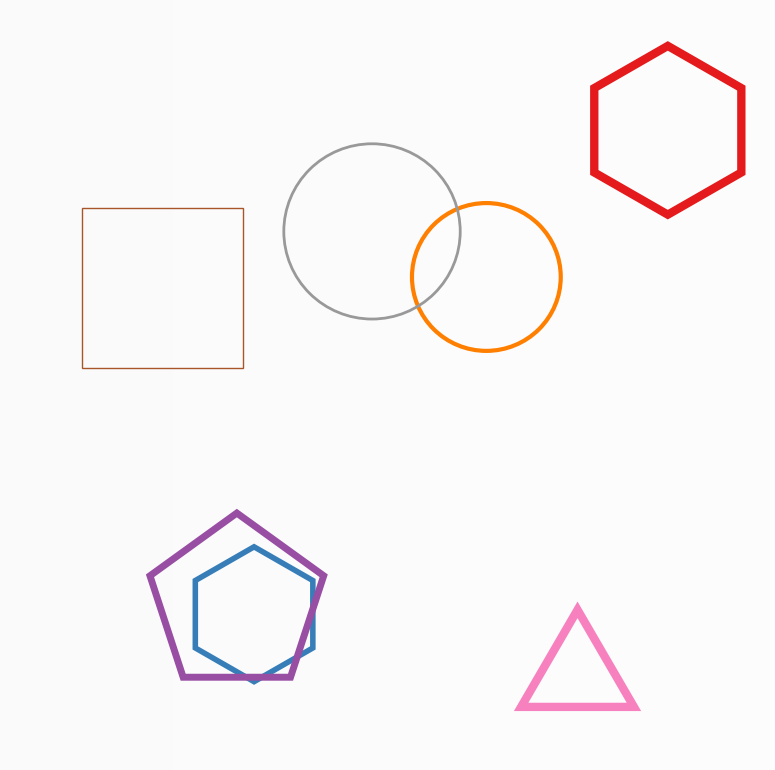[{"shape": "hexagon", "thickness": 3, "radius": 0.55, "center": [0.862, 0.831]}, {"shape": "hexagon", "thickness": 2, "radius": 0.44, "center": [0.328, 0.202]}, {"shape": "pentagon", "thickness": 2.5, "radius": 0.59, "center": [0.306, 0.216]}, {"shape": "circle", "thickness": 1.5, "radius": 0.48, "center": [0.628, 0.64]}, {"shape": "square", "thickness": 0.5, "radius": 0.52, "center": [0.21, 0.626]}, {"shape": "triangle", "thickness": 3, "radius": 0.42, "center": [0.745, 0.124]}, {"shape": "circle", "thickness": 1, "radius": 0.57, "center": [0.48, 0.699]}]